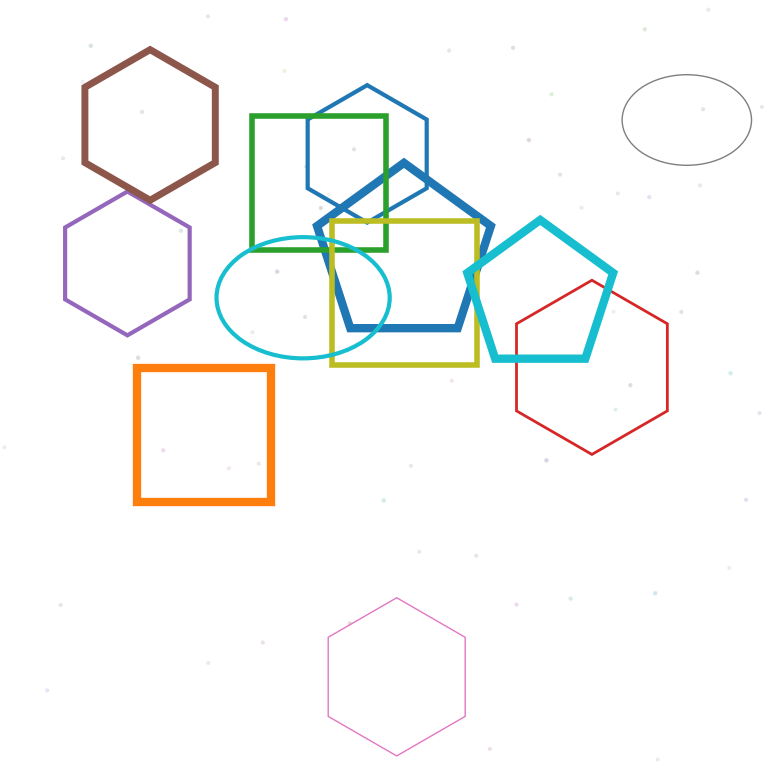[{"shape": "pentagon", "thickness": 3, "radius": 0.59, "center": [0.525, 0.67]}, {"shape": "hexagon", "thickness": 1.5, "radius": 0.45, "center": [0.477, 0.8]}, {"shape": "square", "thickness": 3, "radius": 0.43, "center": [0.265, 0.435]}, {"shape": "square", "thickness": 2, "radius": 0.43, "center": [0.414, 0.762]}, {"shape": "hexagon", "thickness": 1, "radius": 0.57, "center": [0.769, 0.523]}, {"shape": "hexagon", "thickness": 1.5, "radius": 0.47, "center": [0.165, 0.658]}, {"shape": "hexagon", "thickness": 2.5, "radius": 0.49, "center": [0.195, 0.838]}, {"shape": "hexagon", "thickness": 0.5, "radius": 0.51, "center": [0.515, 0.121]}, {"shape": "oval", "thickness": 0.5, "radius": 0.42, "center": [0.892, 0.844]}, {"shape": "square", "thickness": 2, "radius": 0.47, "center": [0.525, 0.62]}, {"shape": "pentagon", "thickness": 3, "radius": 0.5, "center": [0.702, 0.615]}, {"shape": "oval", "thickness": 1.5, "radius": 0.56, "center": [0.394, 0.613]}]